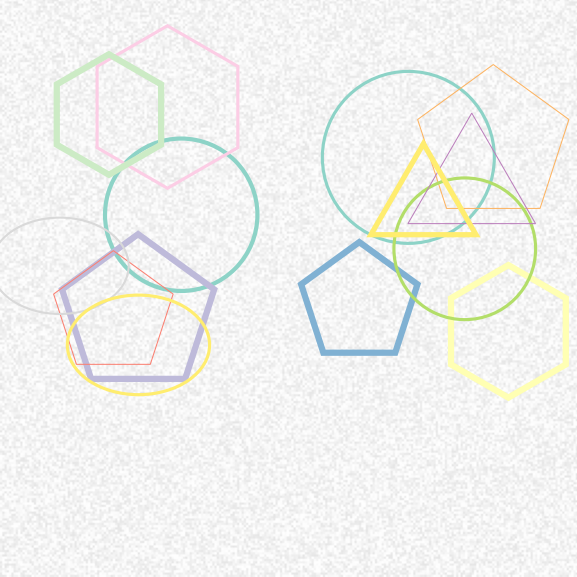[{"shape": "circle", "thickness": 1.5, "radius": 0.74, "center": [0.707, 0.727]}, {"shape": "circle", "thickness": 2, "radius": 0.66, "center": [0.314, 0.627]}, {"shape": "hexagon", "thickness": 3, "radius": 0.57, "center": [0.88, 0.425]}, {"shape": "pentagon", "thickness": 3, "radius": 0.69, "center": [0.239, 0.455]}, {"shape": "pentagon", "thickness": 0.5, "radius": 0.54, "center": [0.196, 0.456]}, {"shape": "pentagon", "thickness": 3, "radius": 0.53, "center": [0.622, 0.474]}, {"shape": "pentagon", "thickness": 0.5, "radius": 0.69, "center": [0.854, 0.75]}, {"shape": "circle", "thickness": 1.5, "radius": 0.61, "center": [0.805, 0.568]}, {"shape": "hexagon", "thickness": 1.5, "radius": 0.7, "center": [0.29, 0.814]}, {"shape": "oval", "thickness": 1, "radius": 0.6, "center": [0.104, 0.539]}, {"shape": "triangle", "thickness": 0.5, "radius": 0.64, "center": [0.817, 0.676]}, {"shape": "hexagon", "thickness": 3, "radius": 0.52, "center": [0.189, 0.801]}, {"shape": "oval", "thickness": 1.5, "radius": 0.62, "center": [0.24, 0.402]}, {"shape": "triangle", "thickness": 2.5, "radius": 0.53, "center": [0.733, 0.645]}]